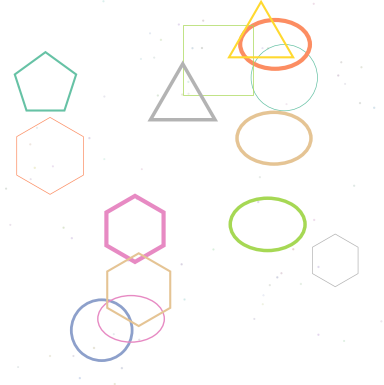[{"shape": "circle", "thickness": 0.5, "radius": 0.43, "center": [0.738, 0.798]}, {"shape": "pentagon", "thickness": 1.5, "radius": 0.42, "center": [0.118, 0.781]}, {"shape": "oval", "thickness": 3, "radius": 0.45, "center": [0.714, 0.885]}, {"shape": "hexagon", "thickness": 0.5, "radius": 0.5, "center": [0.13, 0.595]}, {"shape": "circle", "thickness": 2, "radius": 0.39, "center": [0.264, 0.142]}, {"shape": "hexagon", "thickness": 3, "radius": 0.43, "center": [0.351, 0.405]}, {"shape": "oval", "thickness": 1, "radius": 0.43, "center": [0.34, 0.172]}, {"shape": "oval", "thickness": 2.5, "radius": 0.49, "center": [0.695, 0.417]}, {"shape": "square", "thickness": 0.5, "radius": 0.46, "center": [0.566, 0.843]}, {"shape": "triangle", "thickness": 1.5, "radius": 0.48, "center": [0.678, 0.899]}, {"shape": "oval", "thickness": 2.5, "radius": 0.48, "center": [0.712, 0.641]}, {"shape": "hexagon", "thickness": 1.5, "radius": 0.47, "center": [0.36, 0.248]}, {"shape": "hexagon", "thickness": 0.5, "radius": 0.34, "center": [0.871, 0.324]}, {"shape": "triangle", "thickness": 2.5, "radius": 0.48, "center": [0.475, 0.737]}]